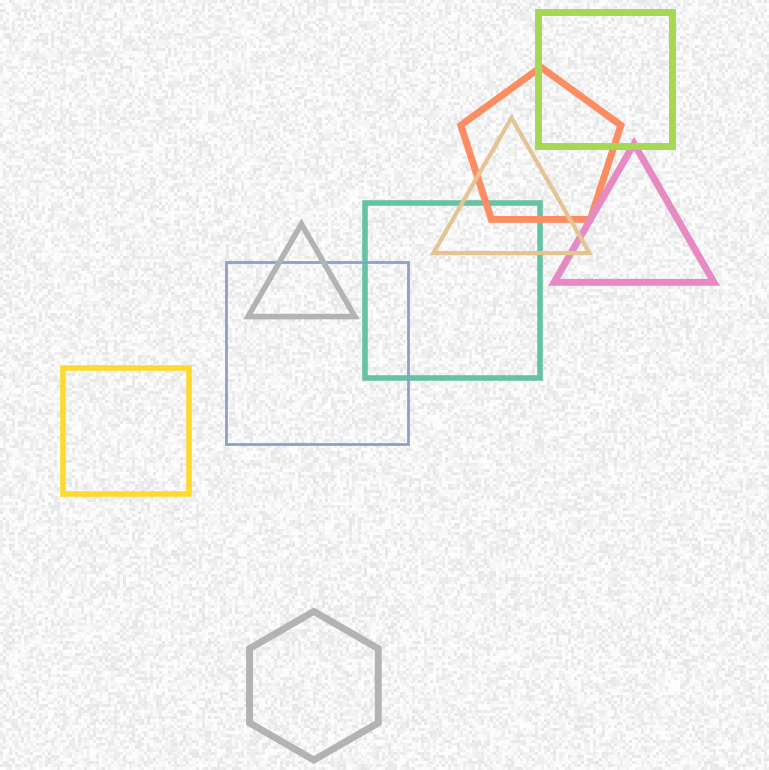[{"shape": "square", "thickness": 2, "radius": 0.57, "center": [0.588, 0.623]}, {"shape": "pentagon", "thickness": 2.5, "radius": 0.55, "center": [0.702, 0.804]}, {"shape": "square", "thickness": 1, "radius": 0.59, "center": [0.411, 0.542]}, {"shape": "triangle", "thickness": 2.5, "radius": 0.6, "center": [0.823, 0.693]}, {"shape": "square", "thickness": 2.5, "radius": 0.43, "center": [0.785, 0.898]}, {"shape": "square", "thickness": 2, "radius": 0.41, "center": [0.163, 0.44]}, {"shape": "triangle", "thickness": 1.5, "radius": 0.59, "center": [0.664, 0.73]}, {"shape": "triangle", "thickness": 2, "radius": 0.4, "center": [0.391, 0.629]}, {"shape": "hexagon", "thickness": 2.5, "radius": 0.48, "center": [0.408, 0.109]}]